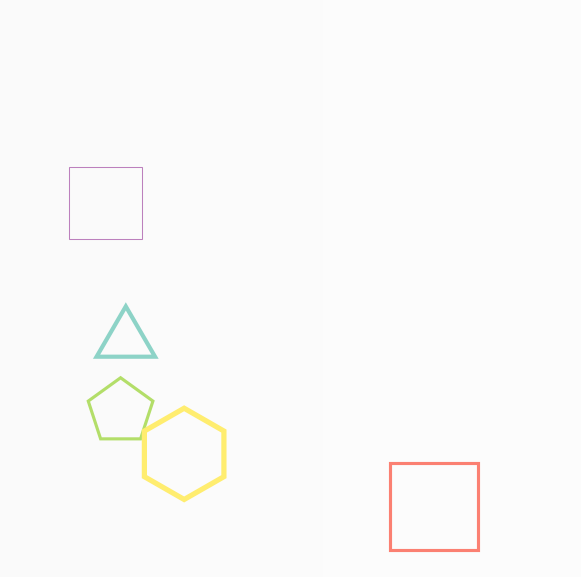[{"shape": "triangle", "thickness": 2, "radius": 0.29, "center": [0.216, 0.411]}, {"shape": "square", "thickness": 1.5, "radius": 0.38, "center": [0.747, 0.122]}, {"shape": "pentagon", "thickness": 1.5, "radius": 0.29, "center": [0.207, 0.287]}, {"shape": "square", "thickness": 0.5, "radius": 0.31, "center": [0.182, 0.647]}, {"shape": "hexagon", "thickness": 2.5, "radius": 0.39, "center": [0.317, 0.213]}]